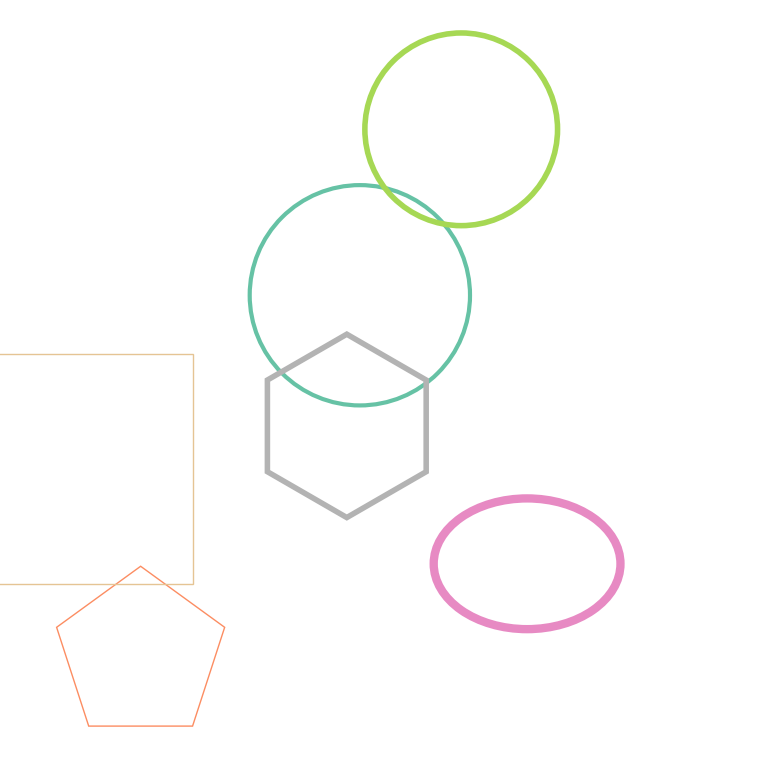[{"shape": "circle", "thickness": 1.5, "radius": 0.72, "center": [0.467, 0.617]}, {"shape": "pentagon", "thickness": 0.5, "radius": 0.57, "center": [0.183, 0.15]}, {"shape": "oval", "thickness": 3, "radius": 0.61, "center": [0.685, 0.268]}, {"shape": "circle", "thickness": 2, "radius": 0.63, "center": [0.599, 0.832]}, {"shape": "square", "thickness": 0.5, "radius": 0.74, "center": [0.102, 0.391]}, {"shape": "hexagon", "thickness": 2, "radius": 0.6, "center": [0.45, 0.447]}]